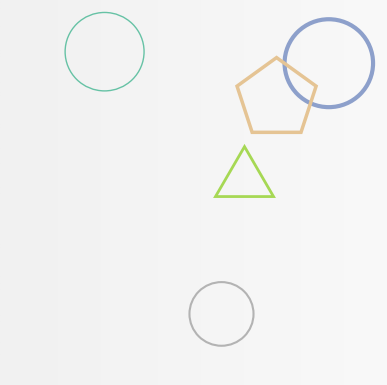[{"shape": "circle", "thickness": 1, "radius": 0.51, "center": [0.27, 0.866]}, {"shape": "circle", "thickness": 3, "radius": 0.57, "center": [0.849, 0.836]}, {"shape": "triangle", "thickness": 2, "radius": 0.43, "center": [0.631, 0.533]}, {"shape": "pentagon", "thickness": 2.5, "radius": 0.54, "center": [0.714, 0.743]}, {"shape": "circle", "thickness": 1.5, "radius": 0.41, "center": [0.572, 0.185]}]